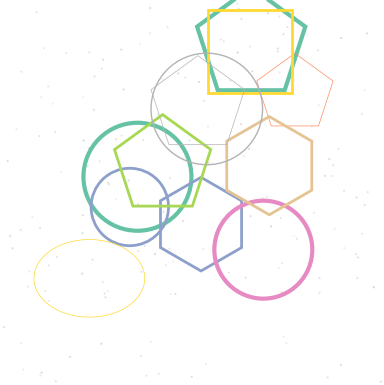[{"shape": "circle", "thickness": 3, "radius": 0.7, "center": [0.357, 0.541]}, {"shape": "pentagon", "thickness": 3, "radius": 0.74, "center": [0.652, 0.885]}, {"shape": "pentagon", "thickness": 0.5, "radius": 0.52, "center": [0.766, 0.757]}, {"shape": "hexagon", "thickness": 2, "radius": 0.61, "center": [0.522, 0.418]}, {"shape": "circle", "thickness": 2, "radius": 0.5, "center": [0.337, 0.462]}, {"shape": "circle", "thickness": 3, "radius": 0.64, "center": [0.684, 0.351]}, {"shape": "pentagon", "thickness": 2, "radius": 0.66, "center": [0.422, 0.571]}, {"shape": "oval", "thickness": 0.5, "radius": 0.72, "center": [0.232, 0.277]}, {"shape": "square", "thickness": 2, "radius": 0.54, "center": [0.649, 0.866]}, {"shape": "hexagon", "thickness": 2, "radius": 0.64, "center": [0.699, 0.57]}, {"shape": "circle", "thickness": 1, "radius": 0.72, "center": [0.537, 0.717]}, {"shape": "pentagon", "thickness": 0.5, "radius": 0.64, "center": [0.514, 0.728]}]